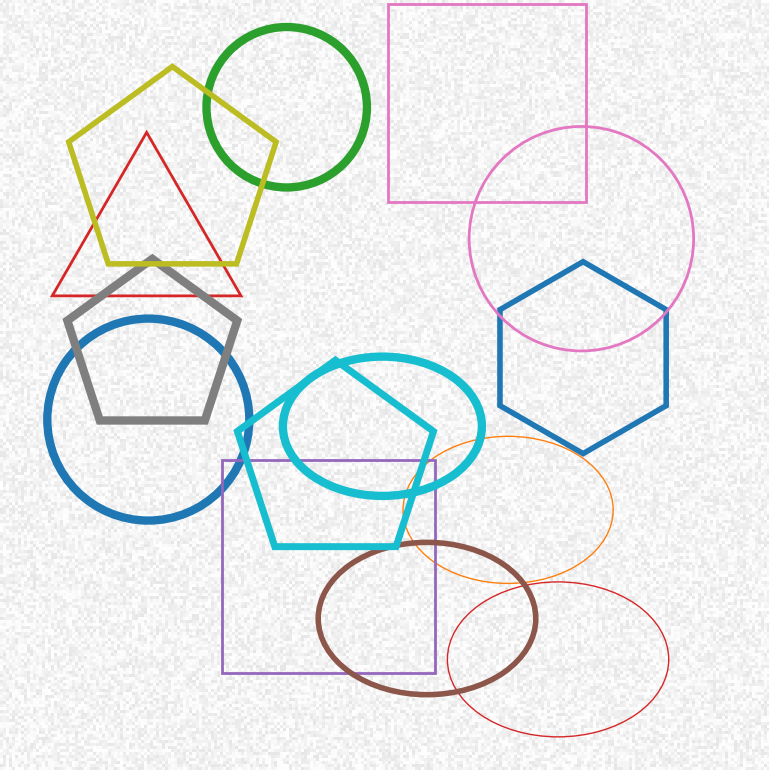[{"shape": "circle", "thickness": 3, "radius": 0.66, "center": [0.193, 0.455]}, {"shape": "hexagon", "thickness": 2, "radius": 0.62, "center": [0.757, 0.536]}, {"shape": "oval", "thickness": 0.5, "radius": 0.68, "center": [0.66, 0.338]}, {"shape": "circle", "thickness": 3, "radius": 0.52, "center": [0.372, 0.861]}, {"shape": "triangle", "thickness": 1, "radius": 0.71, "center": [0.19, 0.687]}, {"shape": "oval", "thickness": 0.5, "radius": 0.72, "center": [0.725, 0.144]}, {"shape": "square", "thickness": 1, "radius": 0.69, "center": [0.427, 0.264]}, {"shape": "oval", "thickness": 2, "radius": 0.71, "center": [0.555, 0.197]}, {"shape": "square", "thickness": 1, "radius": 0.64, "center": [0.632, 0.866]}, {"shape": "circle", "thickness": 1, "radius": 0.73, "center": [0.755, 0.69]}, {"shape": "pentagon", "thickness": 3, "radius": 0.58, "center": [0.198, 0.548]}, {"shape": "pentagon", "thickness": 2, "radius": 0.71, "center": [0.224, 0.772]}, {"shape": "pentagon", "thickness": 2.5, "radius": 0.67, "center": [0.436, 0.398]}, {"shape": "oval", "thickness": 3, "radius": 0.65, "center": [0.497, 0.446]}]